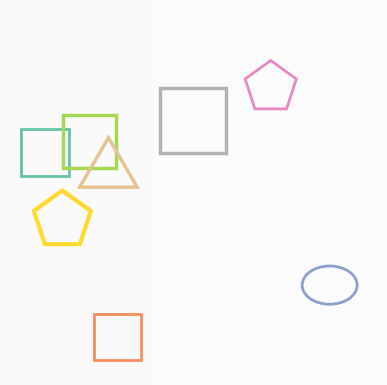[{"shape": "square", "thickness": 2, "radius": 0.31, "center": [0.116, 0.604]}, {"shape": "square", "thickness": 2, "radius": 0.3, "center": [0.304, 0.125]}, {"shape": "oval", "thickness": 2, "radius": 0.35, "center": [0.851, 0.259]}, {"shape": "pentagon", "thickness": 2, "radius": 0.35, "center": [0.699, 0.773]}, {"shape": "square", "thickness": 2.5, "radius": 0.35, "center": [0.231, 0.633]}, {"shape": "pentagon", "thickness": 3, "radius": 0.39, "center": [0.161, 0.428]}, {"shape": "triangle", "thickness": 2.5, "radius": 0.43, "center": [0.28, 0.557]}, {"shape": "square", "thickness": 2.5, "radius": 0.42, "center": [0.498, 0.686]}]